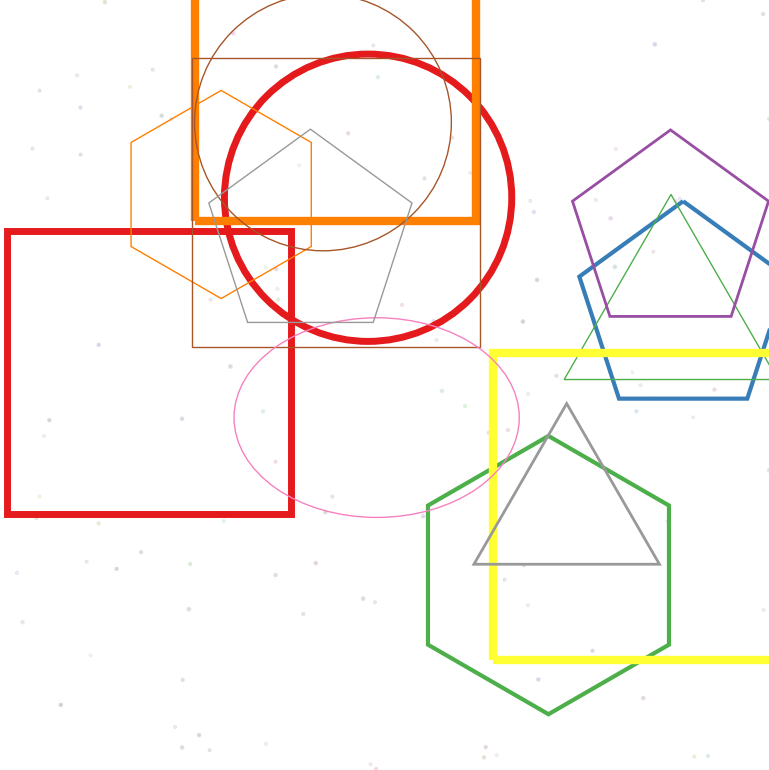[{"shape": "circle", "thickness": 2.5, "radius": 0.93, "center": [0.478, 0.743]}, {"shape": "square", "thickness": 2.5, "radius": 0.92, "center": [0.194, 0.517]}, {"shape": "pentagon", "thickness": 1.5, "radius": 0.71, "center": [0.887, 0.597]}, {"shape": "hexagon", "thickness": 1.5, "radius": 0.9, "center": [0.712, 0.253]}, {"shape": "triangle", "thickness": 0.5, "radius": 0.8, "center": [0.871, 0.587]}, {"shape": "pentagon", "thickness": 1, "radius": 0.67, "center": [0.871, 0.697]}, {"shape": "hexagon", "thickness": 0.5, "radius": 0.68, "center": [0.287, 0.747]}, {"shape": "square", "thickness": 3, "radius": 0.91, "center": [0.436, 0.895]}, {"shape": "square", "thickness": 3, "radius": 1.0, "center": [0.839, 0.342]}, {"shape": "circle", "thickness": 0.5, "radius": 0.83, "center": [0.419, 0.841]}, {"shape": "square", "thickness": 0.5, "radius": 0.94, "center": [0.436, 0.737]}, {"shape": "oval", "thickness": 0.5, "radius": 0.93, "center": [0.489, 0.458]}, {"shape": "pentagon", "thickness": 0.5, "radius": 0.69, "center": [0.403, 0.693]}, {"shape": "triangle", "thickness": 1, "radius": 0.7, "center": [0.736, 0.337]}]